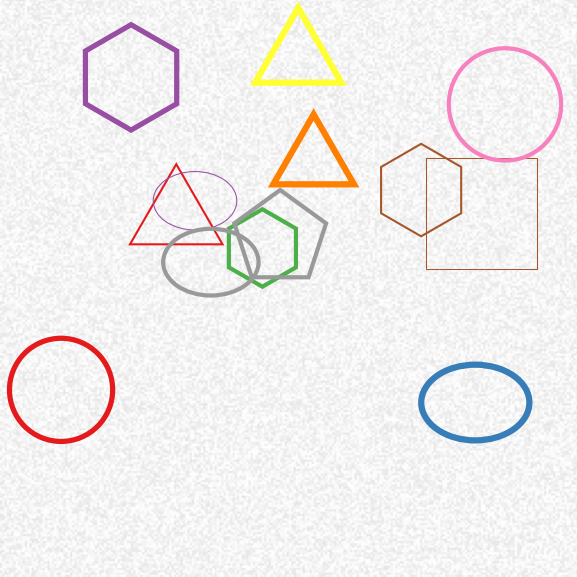[{"shape": "triangle", "thickness": 1, "radius": 0.46, "center": [0.305, 0.622]}, {"shape": "circle", "thickness": 2.5, "radius": 0.45, "center": [0.106, 0.324]}, {"shape": "oval", "thickness": 3, "radius": 0.47, "center": [0.823, 0.302]}, {"shape": "hexagon", "thickness": 2, "radius": 0.34, "center": [0.454, 0.57]}, {"shape": "oval", "thickness": 0.5, "radius": 0.36, "center": [0.338, 0.651]}, {"shape": "hexagon", "thickness": 2.5, "radius": 0.46, "center": [0.227, 0.865]}, {"shape": "triangle", "thickness": 3, "radius": 0.4, "center": [0.543, 0.72]}, {"shape": "triangle", "thickness": 3, "radius": 0.43, "center": [0.516, 0.899]}, {"shape": "hexagon", "thickness": 1, "radius": 0.4, "center": [0.729, 0.67]}, {"shape": "square", "thickness": 0.5, "radius": 0.48, "center": [0.833, 0.63]}, {"shape": "circle", "thickness": 2, "radius": 0.49, "center": [0.874, 0.818]}, {"shape": "oval", "thickness": 2, "radius": 0.41, "center": [0.365, 0.545]}, {"shape": "pentagon", "thickness": 2, "radius": 0.42, "center": [0.485, 0.587]}]